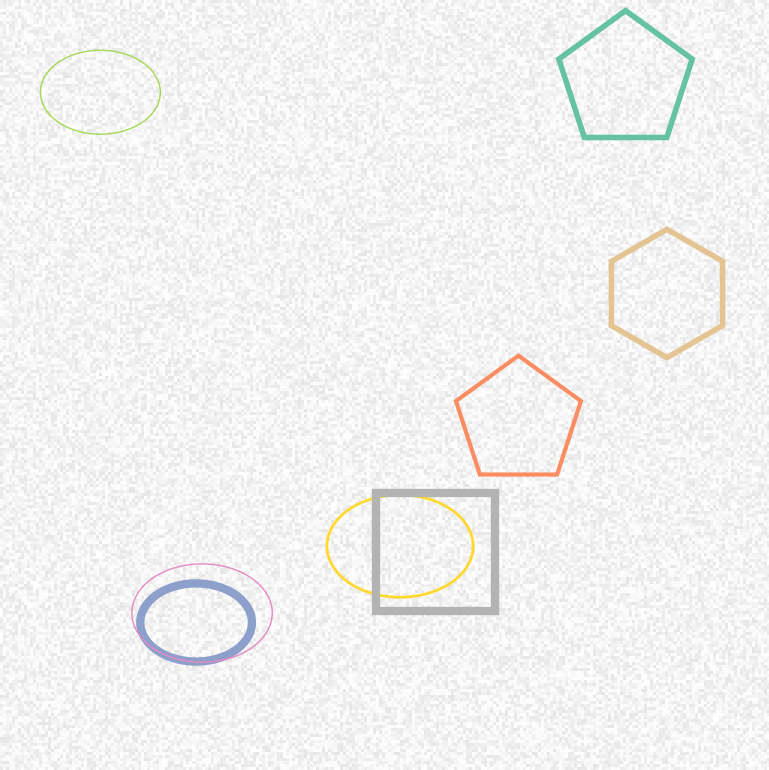[{"shape": "pentagon", "thickness": 2, "radius": 0.46, "center": [0.812, 0.895]}, {"shape": "pentagon", "thickness": 1.5, "radius": 0.43, "center": [0.673, 0.453]}, {"shape": "oval", "thickness": 3, "radius": 0.36, "center": [0.255, 0.192]}, {"shape": "oval", "thickness": 0.5, "radius": 0.46, "center": [0.262, 0.204]}, {"shape": "oval", "thickness": 0.5, "radius": 0.39, "center": [0.13, 0.88]}, {"shape": "oval", "thickness": 1, "radius": 0.47, "center": [0.52, 0.291]}, {"shape": "hexagon", "thickness": 2, "radius": 0.42, "center": [0.866, 0.619]}, {"shape": "square", "thickness": 3, "radius": 0.38, "center": [0.566, 0.283]}]